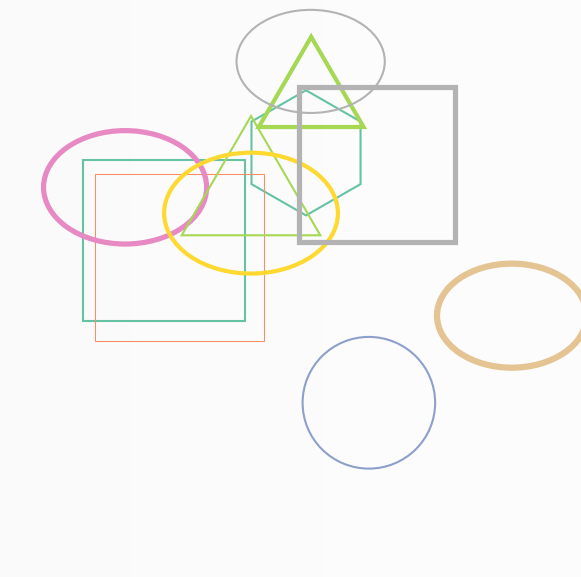[{"shape": "square", "thickness": 1, "radius": 0.7, "center": [0.282, 0.583]}, {"shape": "hexagon", "thickness": 1, "radius": 0.54, "center": [0.526, 0.734]}, {"shape": "square", "thickness": 0.5, "radius": 0.72, "center": [0.309, 0.553]}, {"shape": "circle", "thickness": 1, "radius": 0.57, "center": [0.635, 0.302]}, {"shape": "oval", "thickness": 2.5, "radius": 0.7, "center": [0.215, 0.675]}, {"shape": "triangle", "thickness": 1, "radius": 0.69, "center": [0.432, 0.661]}, {"shape": "triangle", "thickness": 2, "radius": 0.52, "center": [0.535, 0.831]}, {"shape": "oval", "thickness": 2, "radius": 0.75, "center": [0.432, 0.63]}, {"shape": "oval", "thickness": 3, "radius": 0.64, "center": [0.881, 0.453]}, {"shape": "oval", "thickness": 1, "radius": 0.64, "center": [0.534, 0.893]}, {"shape": "square", "thickness": 2.5, "radius": 0.67, "center": [0.649, 0.714]}]